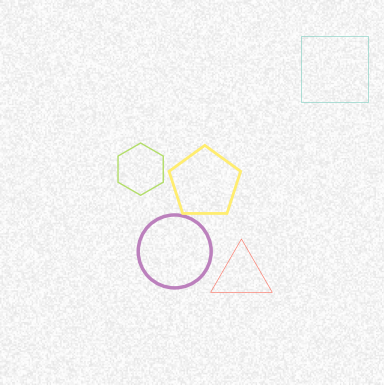[{"shape": "square", "thickness": 0.5, "radius": 0.43, "center": [0.869, 0.821]}, {"shape": "triangle", "thickness": 0.5, "radius": 0.46, "center": [0.627, 0.287]}, {"shape": "hexagon", "thickness": 1, "radius": 0.34, "center": [0.365, 0.561]}, {"shape": "circle", "thickness": 2.5, "radius": 0.47, "center": [0.454, 0.347]}, {"shape": "pentagon", "thickness": 2, "radius": 0.49, "center": [0.532, 0.525]}]